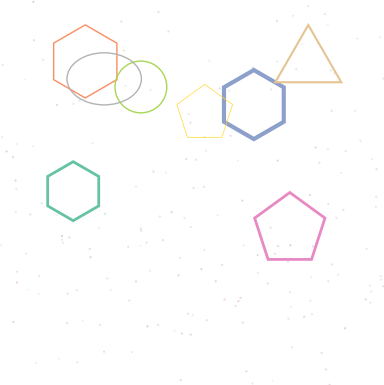[{"shape": "hexagon", "thickness": 2, "radius": 0.38, "center": [0.19, 0.503]}, {"shape": "hexagon", "thickness": 1, "radius": 0.47, "center": [0.221, 0.841]}, {"shape": "hexagon", "thickness": 3, "radius": 0.45, "center": [0.659, 0.728]}, {"shape": "pentagon", "thickness": 2, "radius": 0.48, "center": [0.753, 0.404]}, {"shape": "circle", "thickness": 1, "radius": 0.34, "center": [0.366, 0.774]}, {"shape": "pentagon", "thickness": 0.5, "radius": 0.38, "center": [0.532, 0.705]}, {"shape": "triangle", "thickness": 1.5, "radius": 0.5, "center": [0.801, 0.836]}, {"shape": "oval", "thickness": 1, "radius": 0.48, "center": [0.271, 0.795]}]